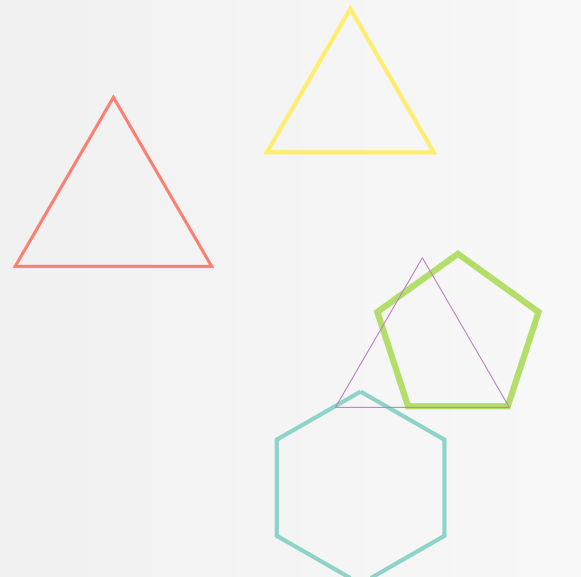[{"shape": "hexagon", "thickness": 2, "radius": 0.83, "center": [0.62, 0.155]}, {"shape": "triangle", "thickness": 1.5, "radius": 0.98, "center": [0.195, 0.635]}, {"shape": "pentagon", "thickness": 3, "radius": 0.73, "center": [0.788, 0.414]}, {"shape": "triangle", "thickness": 0.5, "radius": 0.86, "center": [0.727, 0.38]}, {"shape": "triangle", "thickness": 2, "radius": 0.83, "center": [0.603, 0.818]}]